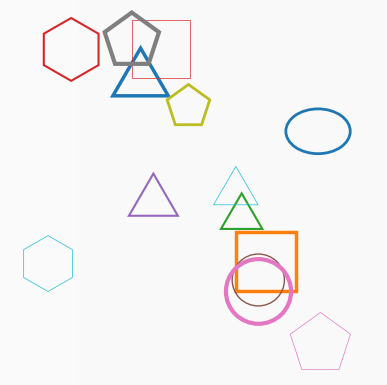[{"shape": "oval", "thickness": 2, "radius": 0.42, "center": [0.821, 0.659]}, {"shape": "triangle", "thickness": 2.5, "radius": 0.41, "center": [0.363, 0.792]}, {"shape": "square", "thickness": 2.5, "radius": 0.39, "center": [0.687, 0.32]}, {"shape": "triangle", "thickness": 1.5, "radius": 0.31, "center": [0.624, 0.436]}, {"shape": "square", "thickness": 0.5, "radius": 0.38, "center": [0.415, 0.872]}, {"shape": "hexagon", "thickness": 1.5, "radius": 0.41, "center": [0.184, 0.872]}, {"shape": "triangle", "thickness": 1.5, "radius": 0.36, "center": [0.396, 0.476]}, {"shape": "circle", "thickness": 1, "radius": 0.34, "center": [0.667, 0.273]}, {"shape": "pentagon", "thickness": 0.5, "radius": 0.41, "center": [0.827, 0.107]}, {"shape": "circle", "thickness": 3, "radius": 0.42, "center": [0.667, 0.243]}, {"shape": "pentagon", "thickness": 3, "radius": 0.37, "center": [0.34, 0.894]}, {"shape": "pentagon", "thickness": 2, "radius": 0.29, "center": [0.486, 0.723]}, {"shape": "hexagon", "thickness": 0.5, "radius": 0.36, "center": [0.124, 0.315]}, {"shape": "triangle", "thickness": 0.5, "radius": 0.33, "center": [0.609, 0.501]}]